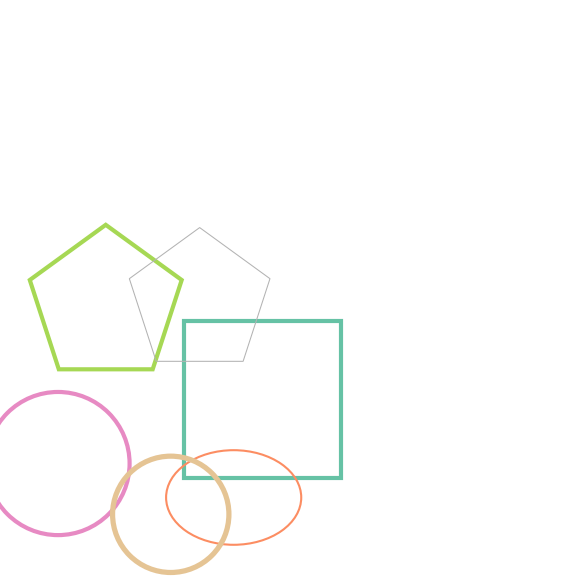[{"shape": "square", "thickness": 2, "radius": 0.68, "center": [0.455, 0.308]}, {"shape": "oval", "thickness": 1, "radius": 0.59, "center": [0.405, 0.138]}, {"shape": "circle", "thickness": 2, "radius": 0.62, "center": [0.1, 0.196]}, {"shape": "pentagon", "thickness": 2, "radius": 0.69, "center": [0.183, 0.472]}, {"shape": "circle", "thickness": 2.5, "radius": 0.5, "center": [0.296, 0.109]}, {"shape": "pentagon", "thickness": 0.5, "radius": 0.64, "center": [0.346, 0.477]}]